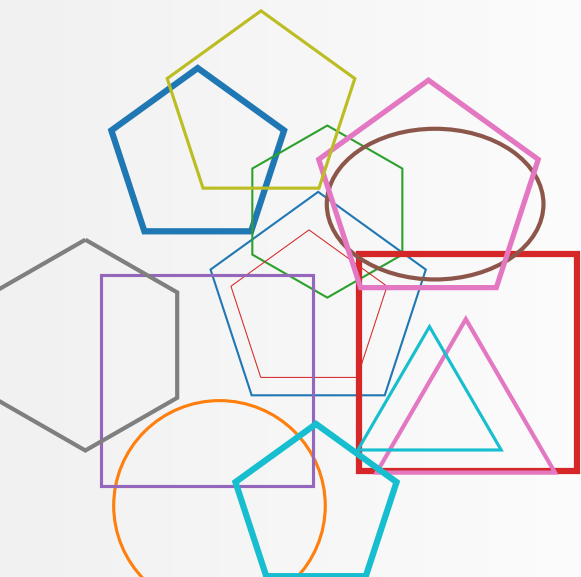[{"shape": "pentagon", "thickness": 1, "radius": 0.97, "center": [0.547, 0.472]}, {"shape": "pentagon", "thickness": 3, "radius": 0.78, "center": [0.34, 0.725]}, {"shape": "circle", "thickness": 1.5, "radius": 0.91, "center": [0.378, 0.123]}, {"shape": "hexagon", "thickness": 1, "radius": 0.75, "center": [0.563, 0.633]}, {"shape": "square", "thickness": 3, "radius": 0.94, "center": [0.805, 0.371]}, {"shape": "pentagon", "thickness": 0.5, "radius": 0.71, "center": [0.532, 0.46]}, {"shape": "square", "thickness": 1.5, "radius": 0.91, "center": [0.356, 0.34]}, {"shape": "oval", "thickness": 2, "radius": 0.93, "center": [0.749, 0.646]}, {"shape": "triangle", "thickness": 2, "radius": 0.89, "center": [0.801, 0.269]}, {"shape": "pentagon", "thickness": 2.5, "radius": 0.99, "center": [0.737, 0.662]}, {"shape": "hexagon", "thickness": 2, "radius": 0.91, "center": [0.147, 0.402]}, {"shape": "pentagon", "thickness": 1.5, "radius": 0.85, "center": [0.449, 0.811]}, {"shape": "pentagon", "thickness": 3, "radius": 0.73, "center": [0.544, 0.119]}, {"shape": "triangle", "thickness": 1.5, "radius": 0.71, "center": [0.739, 0.291]}]